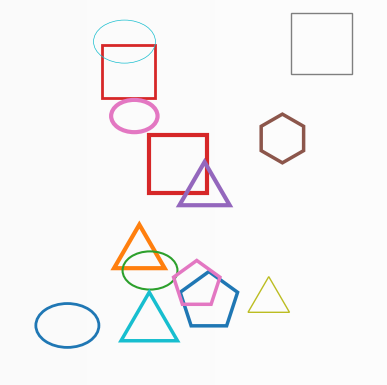[{"shape": "oval", "thickness": 2, "radius": 0.41, "center": [0.174, 0.155]}, {"shape": "pentagon", "thickness": 2.5, "radius": 0.39, "center": [0.539, 0.217]}, {"shape": "triangle", "thickness": 3, "radius": 0.38, "center": [0.36, 0.341]}, {"shape": "oval", "thickness": 1.5, "radius": 0.35, "center": [0.387, 0.297]}, {"shape": "square", "thickness": 3, "radius": 0.38, "center": [0.46, 0.574]}, {"shape": "square", "thickness": 2, "radius": 0.34, "center": [0.331, 0.814]}, {"shape": "triangle", "thickness": 3, "radius": 0.37, "center": [0.528, 0.504]}, {"shape": "hexagon", "thickness": 2.5, "radius": 0.32, "center": [0.729, 0.64]}, {"shape": "pentagon", "thickness": 2.5, "radius": 0.31, "center": [0.508, 0.261]}, {"shape": "oval", "thickness": 3, "radius": 0.3, "center": [0.347, 0.699]}, {"shape": "square", "thickness": 1, "radius": 0.4, "center": [0.83, 0.887]}, {"shape": "triangle", "thickness": 1, "radius": 0.31, "center": [0.694, 0.22]}, {"shape": "triangle", "thickness": 2.5, "radius": 0.42, "center": [0.385, 0.157]}, {"shape": "oval", "thickness": 0.5, "radius": 0.4, "center": [0.321, 0.892]}]